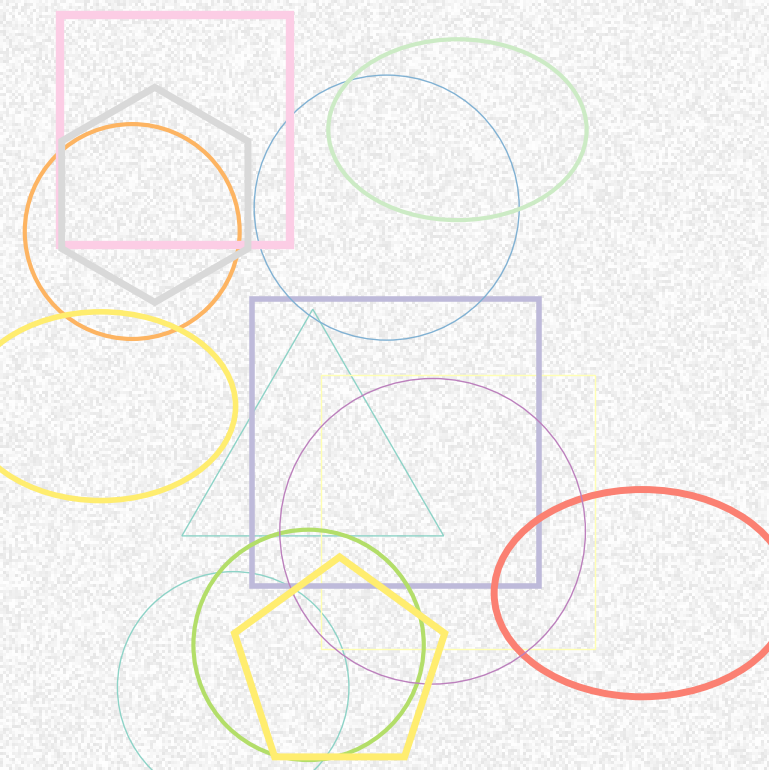[{"shape": "triangle", "thickness": 0.5, "radius": 0.98, "center": [0.406, 0.402]}, {"shape": "circle", "thickness": 0.5, "radius": 0.75, "center": [0.303, 0.107]}, {"shape": "square", "thickness": 0.5, "radius": 0.89, "center": [0.595, 0.335]}, {"shape": "square", "thickness": 2, "radius": 0.93, "center": [0.514, 0.425]}, {"shape": "oval", "thickness": 2.5, "radius": 0.96, "center": [0.834, 0.23]}, {"shape": "circle", "thickness": 0.5, "radius": 0.86, "center": [0.502, 0.73]}, {"shape": "circle", "thickness": 1.5, "radius": 0.7, "center": [0.172, 0.699]}, {"shape": "circle", "thickness": 1.5, "radius": 0.75, "center": [0.401, 0.163]}, {"shape": "square", "thickness": 3, "radius": 0.75, "center": [0.227, 0.831]}, {"shape": "hexagon", "thickness": 2.5, "radius": 0.7, "center": [0.201, 0.747]}, {"shape": "circle", "thickness": 0.5, "radius": 0.99, "center": [0.562, 0.31]}, {"shape": "oval", "thickness": 1.5, "radius": 0.84, "center": [0.594, 0.832]}, {"shape": "pentagon", "thickness": 2.5, "radius": 0.72, "center": [0.441, 0.133]}, {"shape": "oval", "thickness": 2, "radius": 0.88, "center": [0.131, 0.472]}]